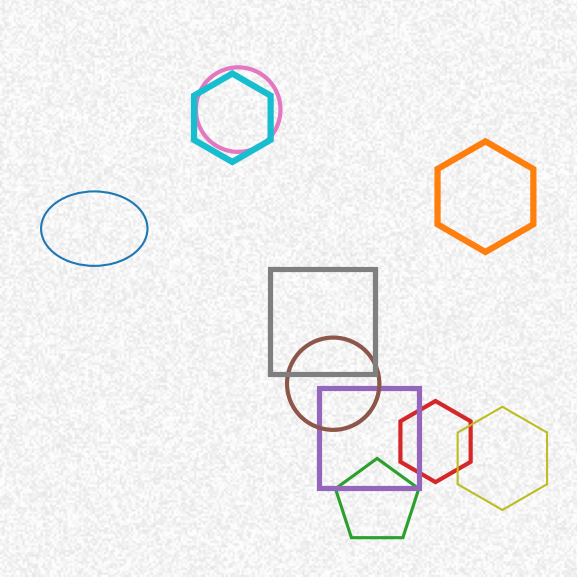[{"shape": "oval", "thickness": 1, "radius": 0.46, "center": [0.163, 0.603]}, {"shape": "hexagon", "thickness": 3, "radius": 0.48, "center": [0.841, 0.659]}, {"shape": "pentagon", "thickness": 1.5, "radius": 0.38, "center": [0.653, 0.129]}, {"shape": "hexagon", "thickness": 2, "radius": 0.35, "center": [0.754, 0.235]}, {"shape": "square", "thickness": 2.5, "radius": 0.43, "center": [0.639, 0.241]}, {"shape": "circle", "thickness": 2, "radius": 0.4, "center": [0.577, 0.335]}, {"shape": "circle", "thickness": 2, "radius": 0.37, "center": [0.412, 0.809]}, {"shape": "square", "thickness": 2.5, "radius": 0.46, "center": [0.558, 0.443]}, {"shape": "hexagon", "thickness": 1, "radius": 0.45, "center": [0.87, 0.205]}, {"shape": "hexagon", "thickness": 3, "radius": 0.38, "center": [0.402, 0.795]}]